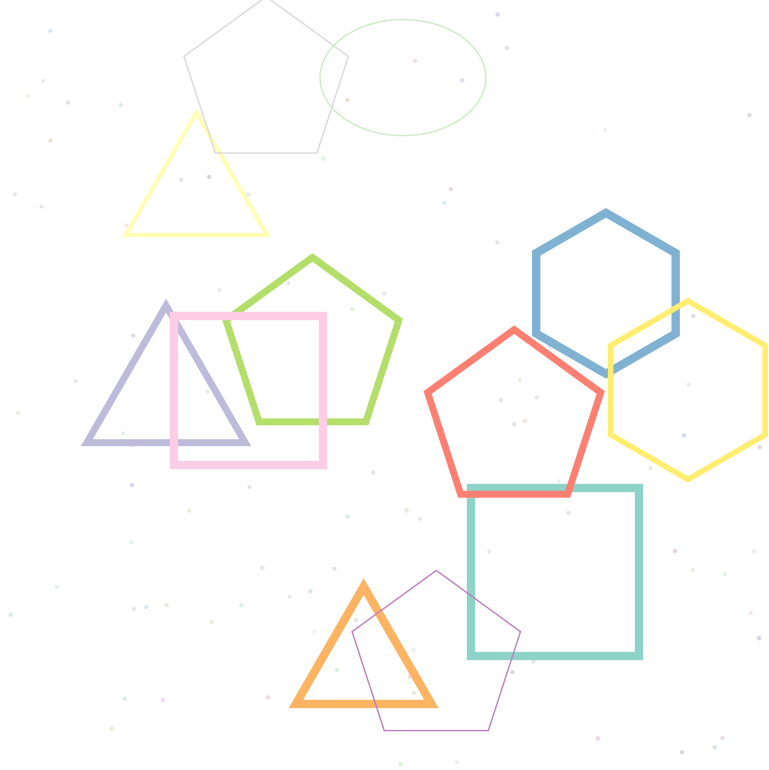[{"shape": "square", "thickness": 3, "radius": 0.55, "center": [0.721, 0.257]}, {"shape": "triangle", "thickness": 1.5, "radius": 0.53, "center": [0.255, 0.748]}, {"shape": "triangle", "thickness": 2.5, "radius": 0.59, "center": [0.216, 0.484]}, {"shape": "pentagon", "thickness": 2.5, "radius": 0.59, "center": [0.668, 0.454]}, {"shape": "hexagon", "thickness": 3, "radius": 0.52, "center": [0.787, 0.619]}, {"shape": "triangle", "thickness": 3, "radius": 0.51, "center": [0.472, 0.137]}, {"shape": "pentagon", "thickness": 2.5, "radius": 0.59, "center": [0.406, 0.548]}, {"shape": "square", "thickness": 3, "radius": 0.48, "center": [0.323, 0.493]}, {"shape": "pentagon", "thickness": 0.5, "radius": 0.56, "center": [0.346, 0.892]}, {"shape": "pentagon", "thickness": 0.5, "radius": 0.57, "center": [0.567, 0.144]}, {"shape": "oval", "thickness": 0.5, "radius": 0.54, "center": [0.523, 0.899]}, {"shape": "hexagon", "thickness": 2, "radius": 0.58, "center": [0.893, 0.493]}]